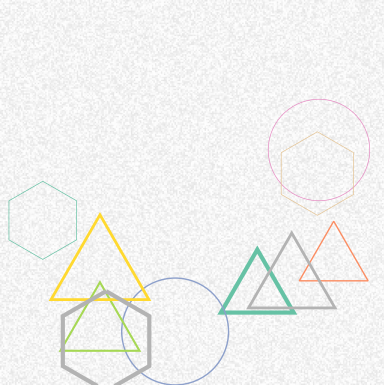[{"shape": "triangle", "thickness": 3, "radius": 0.55, "center": [0.668, 0.243]}, {"shape": "hexagon", "thickness": 0.5, "radius": 0.51, "center": [0.111, 0.428]}, {"shape": "triangle", "thickness": 1, "radius": 0.52, "center": [0.867, 0.322]}, {"shape": "circle", "thickness": 1, "radius": 0.69, "center": [0.455, 0.139]}, {"shape": "circle", "thickness": 0.5, "radius": 0.66, "center": [0.829, 0.61]}, {"shape": "triangle", "thickness": 1.5, "radius": 0.59, "center": [0.26, 0.148]}, {"shape": "triangle", "thickness": 2, "radius": 0.73, "center": [0.26, 0.295]}, {"shape": "hexagon", "thickness": 0.5, "radius": 0.54, "center": [0.824, 0.549]}, {"shape": "triangle", "thickness": 2, "radius": 0.65, "center": [0.758, 0.265]}, {"shape": "hexagon", "thickness": 3, "radius": 0.65, "center": [0.275, 0.114]}]